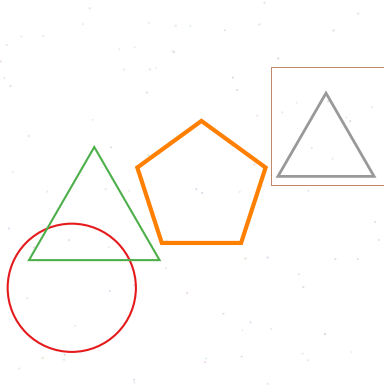[{"shape": "circle", "thickness": 1.5, "radius": 0.83, "center": [0.186, 0.252]}, {"shape": "triangle", "thickness": 1.5, "radius": 0.98, "center": [0.245, 0.422]}, {"shape": "pentagon", "thickness": 3, "radius": 0.88, "center": [0.523, 0.511]}, {"shape": "square", "thickness": 0.5, "radius": 0.77, "center": [0.859, 0.673]}, {"shape": "triangle", "thickness": 2, "radius": 0.72, "center": [0.847, 0.614]}]